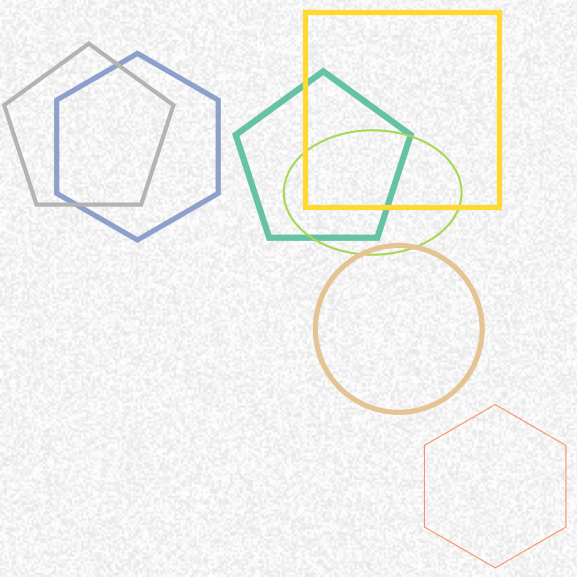[{"shape": "pentagon", "thickness": 3, "radius": 0.8, "center": [0.56, 0.716]}, {"shape": "hexagon", "thickness": 0.5, "radius": 0.71, "center": [0.857, 0.157]}, {"shape": "hexagon", "thickness": 2.5, "radius": 0.81, "center": [0.238, 0.745]}, {"shape": "oval", "thickness": 1, "radius": 0.77, "center": [0.645, 0.666]}, {"shape": "square", "thickness": 2.5, "radius": 0.84, "center": [0.696, 0.809]}, {"shape": "circle", "thickness": 2.5, "radius": 0.72, "center": [0.691, 0.43]}, {"shape": "pentagon", "thickness": 2, "radius": 0.77, "center": [0.154, 0.769]}]